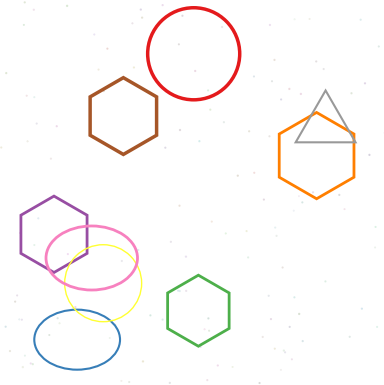[{"shape": "circle", "thickness": 2.5, "radius": 0.6, "center": [0.503, 0.86]}, {"shape": "oval", "thickness": 1.5, "radius": 0.56, "center": [0.2, 0.118]}, {"shape": "hexagon", "thickness": 2, "radius": 0.46, "center": [0.515, 0.193]}, {"shape": "hexagon", "thickness": 2, "radius": 0.5, "center": [0.14, 0.391]}, {"shape": "hexagon", "thickness": 2, "radius": 0.56, "center": [0.822, 0.596]}, {"shape": "circle", "thickness": 1, "radius": 0.5, "center": [0.268, 0.264]}, {"shape": "hexagon", "thickness": 2.5, "radius": 0.5, "center": [0.32, 0.699]}, {"shape": "oval", "thickness": 2, "radius": 0.59, "center": [0.238, 0.33]}, {"shape": "triangle", "thickness": 1.5, "radius": 0.45, "center": [0.846, 0.675]}]